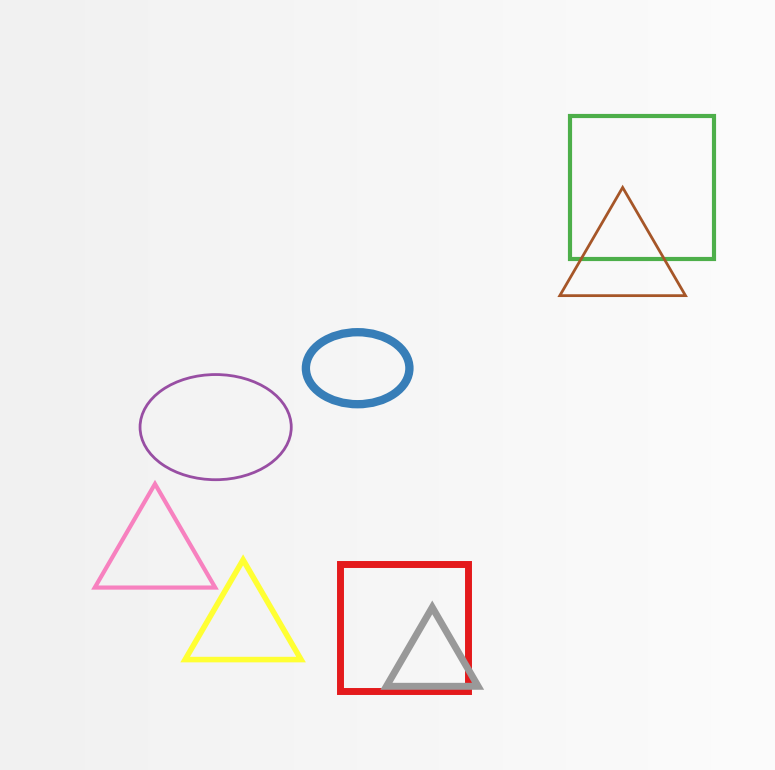[{"shape": "square", "thickness": 2.5, "radius": 0.41, "center": [0.521, 0.185]}, {"shape": "oval", "thickness": 3, "radius": 0.33, "center": [0.461, 0.522]}, {"shape": "square", "thickness": 1.5, "radius": 0.46, "center": [0.828, 0.756]}, {"shape": "oval", "thickness": 1, "radius": 0.49, "center": [0.278, 0.445]}, {"shape": "triangle", "thickness": 2, "radius": 0.43, "center": [0.314, 0.187]}, {"shape": "triangle", "thickness": 1, "radius": 0.47, "center": [0.803, 0.663]}, {"shape": "triangle", "thickness": 1.5, "radius": 0.45, "center": [0.2, 0.282]}, {"shape": "triangle", "thickness": 2.5, "radius": 0.34, "center": [0.558, 0.143]}]